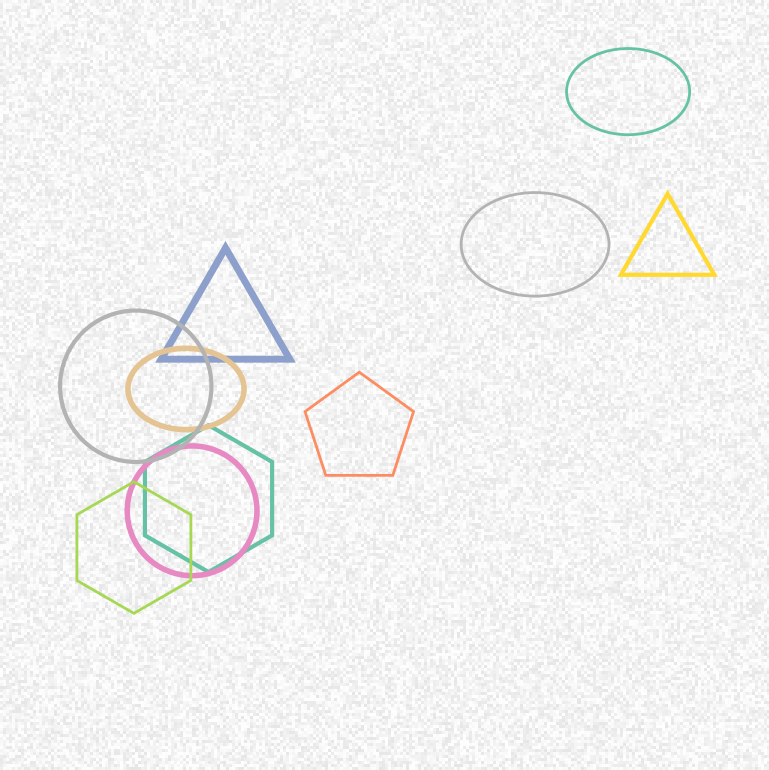[{"shape": "oval", "thickness": 1, "radius": 0.4, "center": [0.816, 0.881]}, {"shape": "hexagon", "thickness": 1.5, "radius": 0.48, "center": [0.271, 0.352]}, {"shape": "pentagon", "thickness": 1, "radius": 0.37, "center": [0.467, 0.443]}, {"shape": "triangle", "thickness": 2.5, "radius": 0.48, "center": [0.293, 0.582]}, {"shape": "circle", "thickness": 2, "radius": 0.42, "center": [0.249, 0.337]}, {"shape": "hexagon", "thickness": 1, "radius": 0.43, "center": [0.174, 0.289]}, {"shape": "triangle", "thickness": 1.5, "radius": 0.35, "center": [0.867, 0.678]}, {"shape": "oval", "thickness": 2, "radius": 0.38, "center": [0.242, 0.495]}, {"shape": "circle", "thickness": 1.5, "radius": 0.49, "center": [0.176, 0.498]}, {"shape": "oval", "thickness": 1, "radius": 0.48, "center": [0.695, 0.683]}]